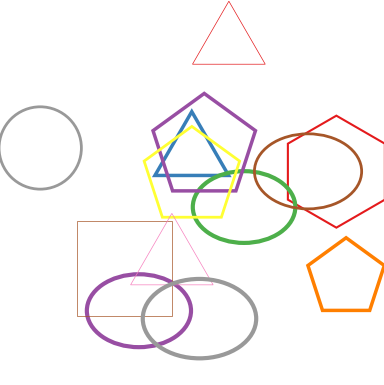[{"shape": "hexagon", "thickness": 1.5, "radius": 0.73, "center": [0.874, 0.554]}, {"shape": "triangle", "thickness": 0.5, "radius": 0.55, "center": [0.594, 0.888]}, {"shape": "triangle", "thickness": 2.5, "radius": 0.55, "center": [0.498, 0.6]}, {"shape": "oval", "thickness": 3, "radius": 0.67, "center": [0.634, 0.462]}, {"shape": "oval", "thickness": 3, "radius": 0.68, "center": [0.361, 0.193]}, {"shape": "pentagon", "thickness": 2.5, "radius": 0.7, "center": [0.531, 0.617]}, {"shape": "pentagon", "thickness": 2.5, "radius": 0.52, "center": [0.899, 0.278]}, {"shape": "pentagon", "thickness": 2, "radius": 0.65, "center": [0.498, 0.541]}, {"shape": "square", "thickness": 0.5, "radius": 0.62, "center": [0.324, 0.301]}, {"shape": "oval", "thickness": 2, "radius": 0.7, "center": [0.8, 0.555]}, {"shape": "triangle", "thickness": 0.5, "radius": 0.62, "center": [0.446, 0.322]}, {"shape": "oval", "thickness": 3, "radius": 0.74, "center": [0.518, 0.172]}, {"shape": "circle", "thickness": 2, "radius": 0.53, "center": [0.104, 0.616]}]